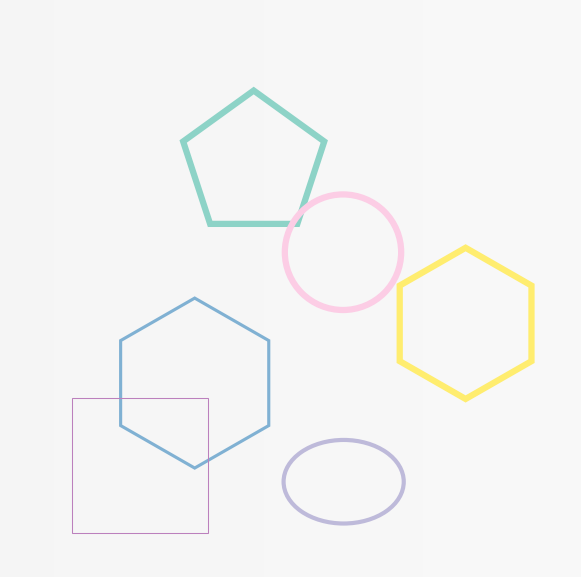[{"shape": "pentagon", "thickness": 3, "radius": 0.64, "center": [0.436, 0.715]}, {"shape": "oval", "thickness": 2, "radius": 0.52, "center": [0.591, 0.165]}, {"shape": "hexagon", "thickness": 1.5, "radius": 0.74, "center": [0.335, 0.336]}, {"shape": "circle", "thickness": 3, "radius": 0.5, "center": [0.59, 0.562]}, {"shape": "square", "thickness": 0.5, "radius": 0.58, "center": [0.241, 0.193]}, {"shape": "hexagon", "thickness": 3, "radius": 0.65, "center": [0.801, 0.439]}]